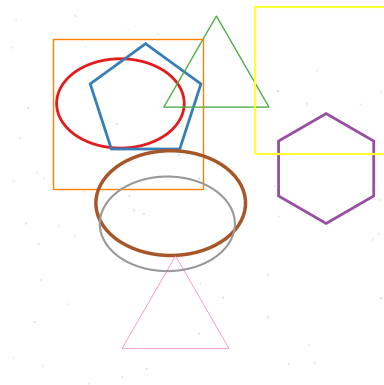[{"shape": "oval", "thickness": 2, "radius": 0.83, "center": [0.313, 0.731]}, {"shape": "pentagon", "thickness": 2, "radius": 0.76, "center": [0.378, 0.735]}, {"shape": "triangle", "thickness": 1, "radius": 0.79, "center": [0.562, 0.801]}, {"shape": "hexagon", "thickness": 2, "radius": 0.71, "center": [0.847, 0.562]}, {"shape": "square", "thickness": 1, "radius": 0.98, "center": [0.333, 0.704]}, {"shape": "square", "thickness": 1.5, "radius": 0.96, "center": [0.854, 0.791]}, {"shape": "oval", "thickness": 2.5, "radius": 0.97, "center": [0.443, 0.472]}, {"shape": "triangle", "thickness": 0.5, "radius": 0.8, "center": [0.456, 0.175]}, {"shape": "oval", "thickness": 1.5, "radius": 0.88, "center": [0.435, 0.419]}]